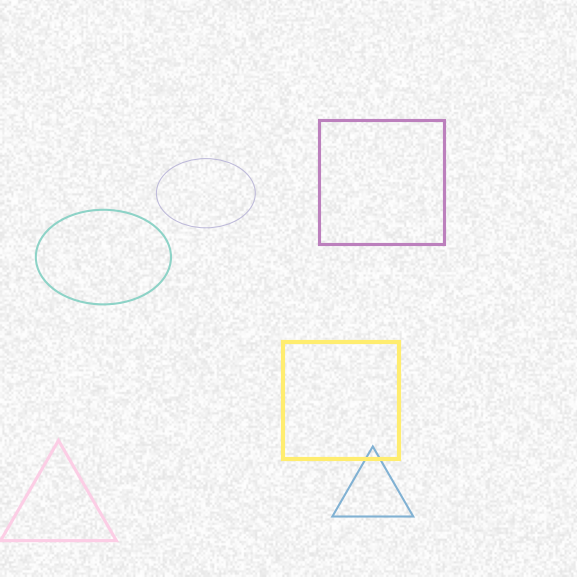[{"shape": "oval", "thickness": 1, "radius": 0.59, "center": [0.179, 0.554]}, {"shape": "oval", "thickness": 0.5, "radius": 0.43, "center": [0.356, 0.665]}, {"shape": "triangle", "thickness": 1, "radius": 0.4, "center": [0.646, 0.145]}, {"shape": "triangle", "thickness": 1.5, "radius": 0.58, "center": [0.101, 0.121]}, {"shape": "square", "thickness": 1.5, "radius": 0.54, "center": [0.661, 0.684]}, {"shape": "square", "thickness": 2, "radius": 0.51, "center": [0.59, 0.305]}]